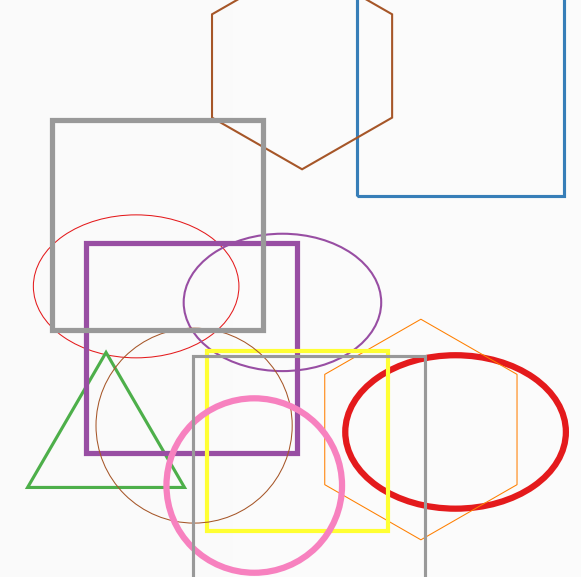[{"shape": "oval", "thickness": 3, "radius": 0.95, "center": [0.784, 0.251]}, {"shape": "oval", "thickness": 0.5, "radius": 0.88, "center": [0.234, 0.503]}, {"shape": "square", "thickness": 1.5, "radius": 0.89, "center": [0.792, 0.838]}, {"shape": "triangle", "thickness": 1.5, "radius": 0.78, "center": [0.182, 0.233]}, {"shape": "square", "thickness": 2.5, "radius": 0.91, "center": [0.329, 0.397]}, {"shape": "oval", "thickness": 1, "radius": 0.85, "center": [0.486, 0.475]}, {"shape": "hexagon", "thickness": 0.5, "radius": 0.95, "center": [0.724, 0.255]}, {"shape": "square", "thickness": 2, "radius": 0.78, "center": [0.512, 0.235]}, {"shape": "hexagon", "thickness": 1, "radius": 0.89, "center": [0.52, 0.885]}, {"shape": "circle", "thickness": 0.5, "radius": 0.84, "center": [0.334, 0.262]}, {"shape": "circle", "thickness": 3, "radius": 0.76, "center": [0.437, 0.158]}, {"shape": "square", "thickness": 1.5, "radius": 1.0, "center": [0.531, 0.183]}, {"shape": "square", "thickness": 2.5, "radius": 0.91, "center": [0.271, 0.61]}]